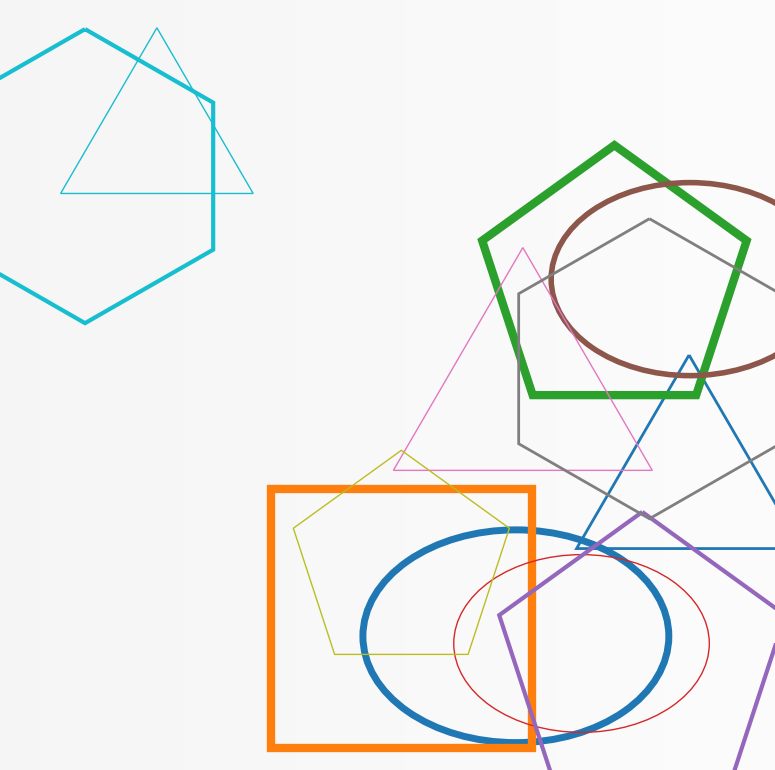[{"shape": "triangle", "thickness": 1, "radius": 0.84, "center": [0.889, 0.371]}, {"shape": "oval", "thickness": 2.5, "radius": 0.99, "center": [0.666, 0.174]}, {"shape": "square", "thickness": 3, "radius": 0.84, "center": [0.518, 0.197]}, {"shape": "pentagon", "thickness": 3, "radius": 0.9, "center": [0.793, 0.632]}, {"shape": "oval", "thickness": 0.5, "radius": 0.82, "center": [0.75, 0.164]}, {"shape": "pentagon", "thickness": 1.5, "radius": 0.97, "center": [0.829, 0.141]}, {"shape": "oval", "thickness": 2, "radius": 0.9, "center": [0.89, 0.638]}, {"shape": "triangle", "thickness": 0.5, "radius": 0.96, "center": [0.675, 0.486]}, {"shape": "hexagon", "thickness": 1, "radius": 0.97, "center": [0.838, 0.521]}, {"shape": "pentagon", "thickness": 0.5, "radius": 0.73, "center": [0.518, 0.269]}, {"shape": "triangle", "thickness": 0.5, "radius": 0.72, "center": [0.202, 0.82]}, {"shape": "hexagon", "thickness": 1.5, "radius": 0.95, "center": [0.11, 0.771]}]